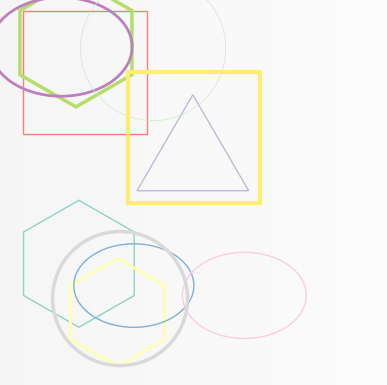[{"shape": "hexagon", "thickness": 1, "radius": 0.82, "center": [0.204, 0.315]}, {"shape": "hexagon", "thickness": 2, "radius": 0.7, "center": [0.303, 0.189]}, {"shape": "triangle", "thickness": 1, "radius": 0.83, "center": [0.498, 0.588]}, {"shape": "square", "thickness": 1, "radius": 0.8, "center": [0.22, 0.812]}, {"shape": "oval", "thickness": 1, "radius": 0.77, "center": [0.345, 0.258]}, {"shape": "hexagon", "thickness": 2.5, "radius": 0.83, "center": [0.196, 0.889]}, {"shape": "oval", "thickness": 1, "radius": 0.8, "center": [0.631, 0.233]}, {"shape": "circle", "thickness": 2.5, "radius": 0.87, "center": [0.31, 0.225]}, {"shape": "oval", "thickness": 2, "radius": 0.92, "center": [0.158, 0.878]}, {"shape": "circle", "thickness": 0.5, "radius": 0.94, "center": [0.395, 0.874]}, {"shape": "square", "thickness": 3, "radius": 0.85, "center": [0.501, 0.642]}]